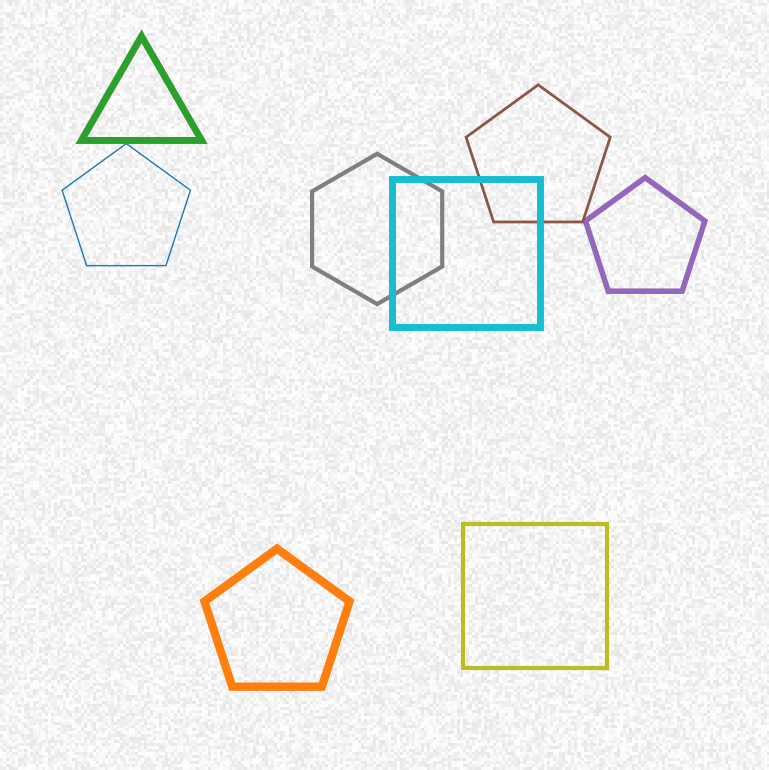[{"shape": "pentagon", "thickness": 0.5, "radius": 0.44, "center": [0.164, 0.726]}, {"shape": "pentagon", "thickness": 3, "radius": 0.5, "center": [0.36, 0.188]}, {"shape": "triangle", "thickness": 2.5, "radius": 0.45, "center": [0.184, 0.863]}, {"shape": "pentagon", "thickness": 2, "radius": 0.41, "center": [0.838, 0.688]}, {"shape": "pentagon", "thickness": 1, "radius": 0.49, "center": [0.699, 0.791]}, {"shape": "hexagon", "thickness": 1.5, "radius": 0.49, "center": [0.49, 0.703]}, {"shape": "square", "thickness": 1.5, "radius": 0.47, "center": [0.695, 0.226]}, {"shape": "square", "thickness": 2.5, "radius": 0.48, "center": [0.605, 0.671]}]